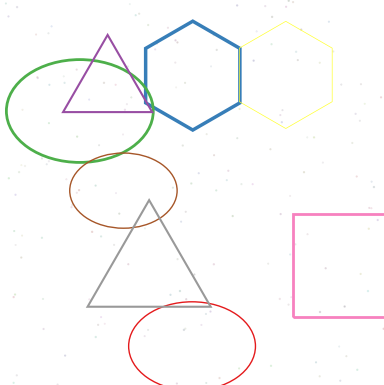[{"shape": "oval", "thickness": 1, "radius": 0.82, "center": [0.499, 0.101]}, {"shape": "hexagon", "thickness": 2.5, "radius": 0.71, "center": [0.501, 0.804]}, {"shape": "oval", "thickness": 2, "radius": 0.95, "center": [0.207, 0.712]}, {"shape": "triangle", "thickness": 1.5, "radius": 0.67, "center": [0.28, 0.776]}, {"shape": "hexagon", "thickness": 0.5, "radius": 0.7, "center": [0.742, 0.805]}, {"shape": "oval", "thickness": 1, "radius": 0.7, "center": [0.321, 0.505]}, {"shape": "square", "thickness": 2, "radius": 0.67, "center": [0.894, 0.311]}, {"shape": "triangle", "thickness": 1.5, "radius": 0.92, "center": [0.387, 0.296]}]